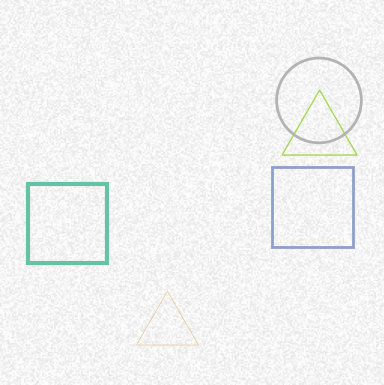[{"shape": "square", "thickness": 3, "radius": 0.51, "center": [0.175, 0.419]}, {"shape": "square", "thickness": 2, "radius": 0.52, "center": [0.812, 0.463]}, {"shape": "triangle", "thickness": 1, "radius": 0.56, "center": [0.83, 0.654]}, {"shape": "triangle", "thickness": 0.5, "radius": 0.47, "center": [0.435, 0.15]}, {"shape": "circle", "thickness": 2, "radius": 0.55, "center": [0.829, 0.739]}]